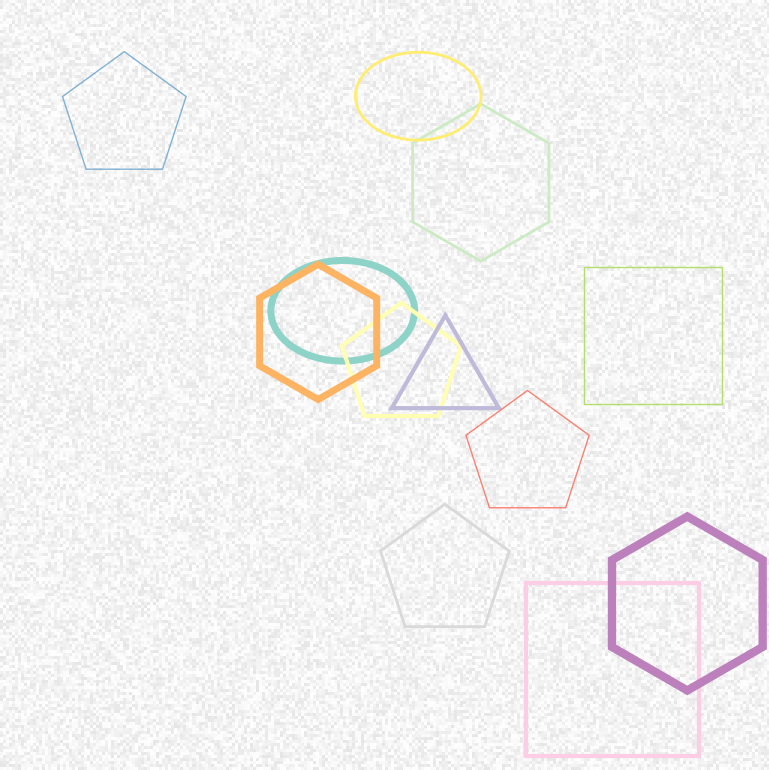[{"shape": "oval", "thickness": 2.5, "radius": 0.47, "center": [0.445, 0.596]}, {"shape": "pentagon", "thickness": 1.5, "radius": 0.41, "center": [0.521, 0.526]}, {"shape": "triangle", "thickness": 1.5, "radius": 0.4, "center": [0.578, 0.51]}, {"shape": "pentagon", "thickness": 0.5, "radius": 0.42, "center": [0.685, 0.409]}, {"shape": "pentagon", "thickness": 0.5, "radius": 0.42, "center": [0.161, 0.849]}, {"shape": "hexagon", "thickness": 2.5, "radius": 0.44, "center": [0.413, 0.569]}, {"shape": "square", "thickness": 0.5, "radius": 0.45, "center": [0.848, 0.564]}, {"shape": "square", "thickness": 1.5, "radius": 0.56, "center": [0.796, 0.13]}, {"shape": "pentagon", "thickness": 1, "radius": 0.44, "center": [0.578, 0.257]}, {"shape": "hexagon", "thickness": 3, "radius": 0.56, "center": [0.893, 0.216]}, {"shape": "hexagon", "thickness": 1, "radius": 0.51, "center": [0.624, 0.763]}, {"shape": "oval", "thickness": 1, "radius": 0.41, "center": [0.543, 0.875]}]